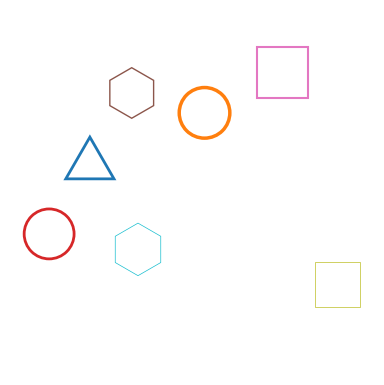[{"shape": "triangle", "thickness": 2, "radius": 0.36, "center": [0.233, 0.572]}, {"shape": "circle", "thickness": 2.5, "radius": 0.33, "center": [0.531, 0.707]}, {"shape": "circle", "thickness": 2, "radius": 0.32, "center": [0.128, 0.392]}, {"shape": "hexagon", "thickness": 1, "radius": 0.33, "center": [0.342, 0.758]}, {"shape": "square", "thickness": 1.5, "radius": 0.33, "center": [0.734, 0.812]}, {"shape": "square", "thickness": 0.5, "radius": 0.29, "center": [0.877, 0.26]}, {"shape": "hexagon", "thickness": 0.5, "radius": 0.34, "center": [0.358, 0.352]}]